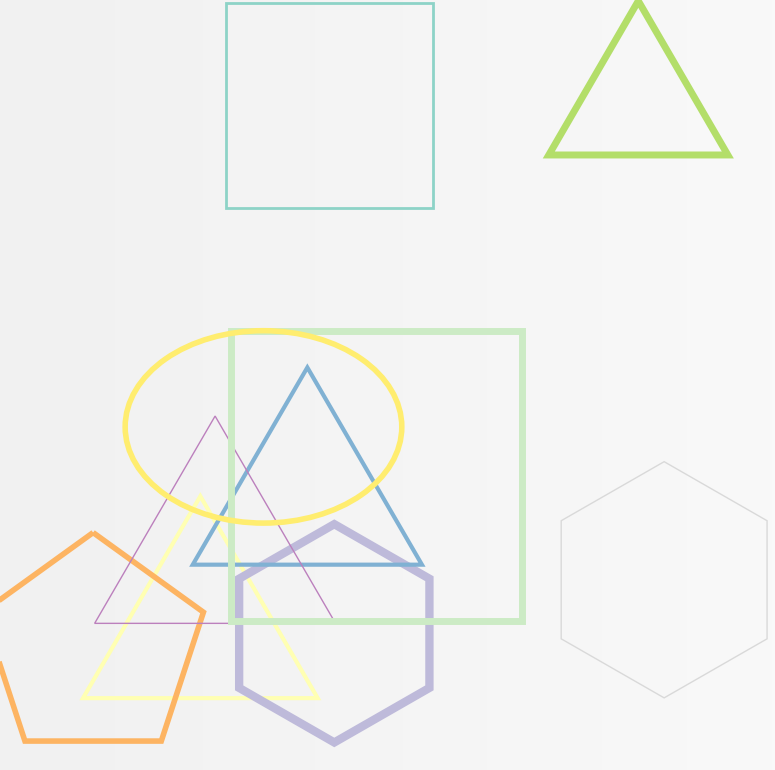[{"shape": "square", "thickness": 1, "radius": 0.67, "center": [0.425, 0.863]}, {"shape": "triangle", "thickness": 1.5, "radius": 0.87, "center": [0.259, 0.181]}, {"shape": "hexagon", "thickness": 3, "radius": 0.71, "center": [0.431, 0.178]}, {"shape": "triangle", "thickness": 1.5, "radius": 0.85, "center": [0.397, 0.352]}, {"shape": "pentagon", "thickness": 2, "radius": 0.75, "center": [0.12, 0.159]}, {"shape": "triangle", "thickness": 2.5, "radius": 0.67, "center": [0.824, 0.865]}, {"shape": "hexagon", "thickness": 0.5, "radius": 0.77, "center": [0.857, 0.247]}, {"shape": "triangle", "thickness": 0.5, "radius": 0.9, "center": [0.278, 0.28]}, {"shape": "square", "thickness": 2.5, "radius": 0.94, "center": [0.486, 0.382]}, {"shape": "oval", "thickness": 2, "radius": 0.89, "center": [0.34, 0.446]}]